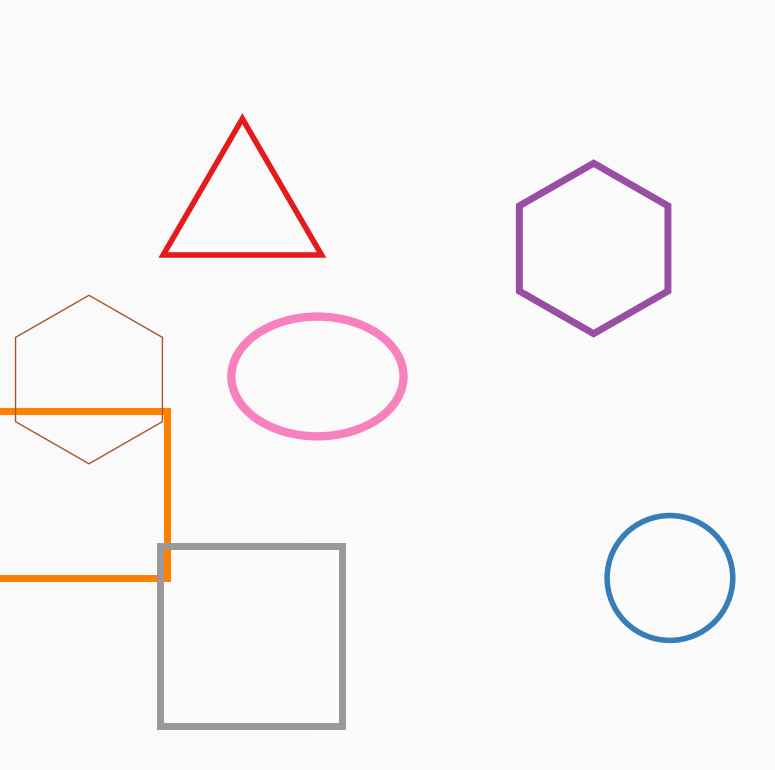[{"shape": "triangle", "thickness": 2, "radius": 0.59, "center": [0.313, 0.728]}, {"shape": "circle", "thickness": 2, "radius": 0.41, "center": [0.864, 0.249]}, {"shape": "hexagon", "thickness": 2.5, "radius": 0.55, "center": [0.766, 0.677]}, {"shape": "square", "thickness": 2.5, "radius": 0.54, "center": [0.107, 0.358]}, {"shape": "hexagon", "thickness": 0.5, "radius": 0.55, "center": [0.115, 0.507]}, {"shape": "oval", "thickness": 3, "radius": 0.56, "center": [0.41, 0.511]}, {"shape": "square", "thickness": 2.5, "radius": 0.59, "center": [0.323, 0.174]}]